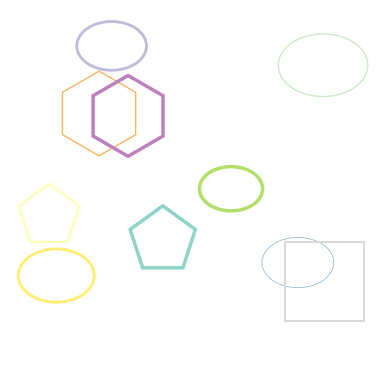[{"shape": "pentagon", "thickness": 2.5, "radius": 0.45, "center": [0.423, 0.376]}, {"shape": "pentagon", "thickness": 1.5, "radius": 0.42, "center": [0.127, 0.439]}, {"shape": "oval", "thickness": 2, "radius": 0.45, "center": [0.29, 0.881]}, {"shape": "oval", "thickness": 0.5, "radius": 0.47, "center": [0.774, 0.318]}, {"shape": "hexagon", "thickness": 1, "radius": 0.55, "center": [0.257, 0.705]}, {"shape": "oval", "thickness": 2.5, "radius": 0.41, "center": [0.6, 0.51]}, {"shape": "square", "thickness": 1.5, "radius": 0.51, "center": [0.843, 0.269]}, {"shape": "hexagon", "thickness": 2.5, "radius": 0.52, "center": [0.333, 0.699]}, {"shape": "oval", "thickness": 1, "radius": 0.58, "center": [0.839, 0.831]}, {"shape": "oval", "thickness": 2, "radius": 0.49, "center": [0.146, 0.284]}]